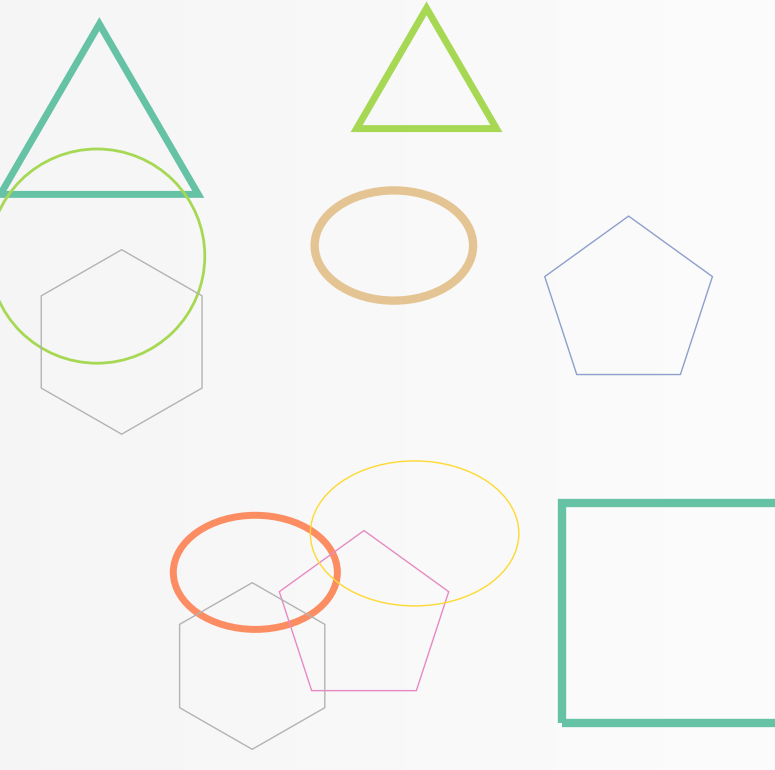[{"shape": "square", "thickness": 3, "radius": 0.71, "center": [0.868, 0.204]}, {"shape": "triangle", "thickness": 2.5, "radius": 0.74, "center": [0.128, 0.821]}, {"shape": "oval", "thickness": 2.5, "radius": 0.53, "center": [0.329, 0.257]}, {"shape": "pentagon", "thickness": 0.5, "radius": 0.57, "center": [0.811, 0.606]}, {"shape": "pentagon", "thickness": 0.5, "radius": 0.57, "center": [0.47, 0.196]}, {"shape": "circle", "thickness": 1, "radius": 0.7, "center": [0.125, 0.667]}, {"shape": "triangle", "thickness": 2.5, "radius": 0.52, "center": [0.55, 0.885]}, {"shape": "oval", "thickness": 0.5, "radius": 0.67, "center": [0.535, 0.307]}, {"shape": "oval", "thickness": 3, "radius": 0.51, "center": [0.508, 0.681]}, {"shape": "hexagon", "thickness": 0.5, "radius": 0.54, "center": [0.325, 0.135]}, {"shape": "hexagon", "thickness": 0.5, "radius": 0.6, "center": [0.157, 0.556]}]